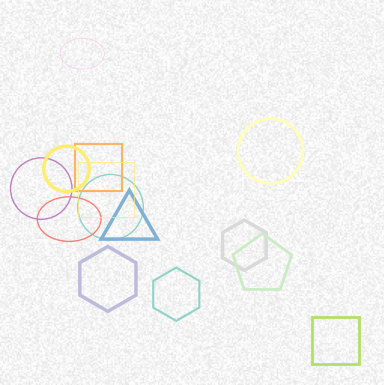[{"shape": "circle", "thickness": 1, "radius": 0.43, "center": [0.287, 0.462]}, {"shape": "hexagon", "thickness": 1.5, "radius": 0.35, "center": [0.458, 0.236]}, {"shape": "circle", "thickness": 2, "radius": 0.42, "center": [0.703, 0.608]}, {"shape": "hexagon", "thickness": 2.5, "radius": 0.42, "center": [0.28, 0.276]}, {"shape": "oval", "thickness": 1, "radius": 0.41, "center": [0.18, 0.431]}, {"shape": "triangle", "thickness": 2.5, "radius": 0.42, "center": [0.336, 0.421]}, {"shape": "square", "thickness": 1.5, "radius": 0.31, "center": [0.256, 0.565]}, {"shape": "square", "thickness": 2, "radius": 0.31, "center": [0.872, 0.116]}, {"shape": "oval", "thickness": 0.5, "radius": 0.29, "center": [0.214, 0.861]}, {"shape": "hexagon", "thickness": 2.5, "radius": 0.33, "center": [0.635, 0.363]}, {"shape": "circle", "thickness": 1, "radius": 0.4, "center": [0.107, 0.51]}, {"shape": "pentagon", "thickness": 2, "radius": 0.4, "center": [0.681, 0.313]}, {"shape": "circle", "thickness": 2.5, "radius": 0.29, "center": [0.173, 0.562]}, {"shape": "square", "thickness": 0.5, "radius": 0.36, "center": [0.275, 0.508]}]